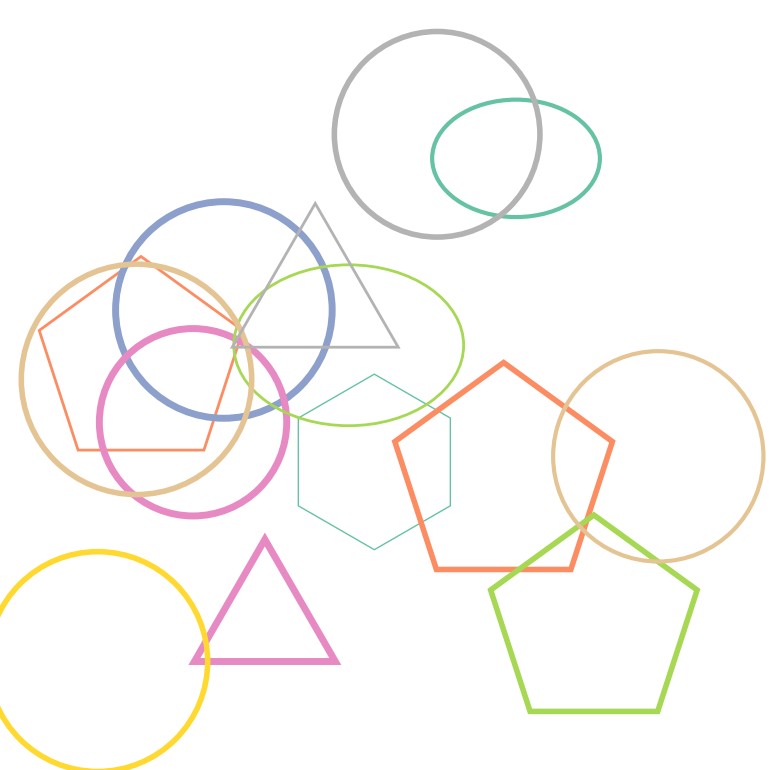[{"shape": "hexagon", "thickness": 0.5, "radius": 0.57, "center": [0.486, 0.4]}, {"shape": "oval", "thickness": 1.5, "radius": 0.54, "center": [0.67, 0.794]}, {"shape": "pentagon", "thickness": 2, "radius": 0.74, "center": [0.654, 0.381]}, {"shape": "pentagon", "thickness": 1, "radius": 0.69, "center": [0.183, 0.528]}, {"shape": "circle", "thickness": 2.5, "radius": 0.7, "center": [0.291, 0.597]}, {"shape": "circle", "thickness": 2.5, "radius": 0.61, "center": [0.251, 0.452]}, {"shape": "triangle", "thickness": 2.5, "radius": 0.53, "center": [0.344, 0.194]}, {"shape": "oval", "thickness": 1, "radius": 0.75, "center": [0.453, 0.552]}, {"shape": "pentagon", "thickness": 2, "radius": 0.7, "center": [0.771, 0.19]}, {"shape": "circle", "thickness": 2, "radius": 0.71, "center": [0.127, 0.141]}, {"shape": "circle", "thickness": 1.5, "radius": 0.68, "center": [0.855, 0.407]}, {"shape": "circle", "thickness": 2, "radius": 0.75, "center": [0.177, 0.507]}, {"shape": "circle", "thickness": 2, "radius": 0.67, "center": [0.568, 0.826]}, {"shape": "triangle", "thickness": 1, "radius": 0.62, "center": [0.409, 0.611]}]